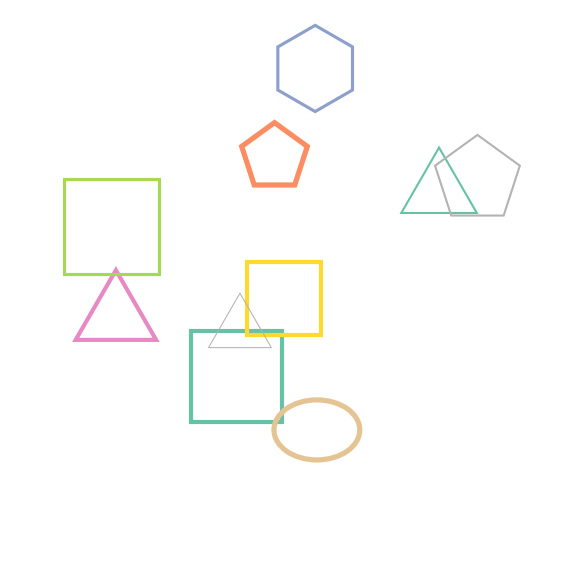[{"shape": "square", "thickness": 2, "radius": 0.39, "center": [0.409, 0.347]}, {"shape": "triangle", "thickness": 1, "radius": 0.38, "center": [0.76, 0.668]}, {"shape": "pentagon", "thickness": 2.5, "radius": 0.3, "center": [0.475, 0.727]}, {"shape": "hexagon", "thickness": 1.5, "radius": 0.37, "center": [0.546, 0.881]}, {"shape": "triangle", "thickness": 2, "radius": 0.4, "center": [0.201, 0.451]}, {"shape": "square", "thickness": 1.5, "radius": 0.41, "center": [0.193, 0.607]}, {"shape": "square", "thickness": 2, "radius": 0.32, "center": [0.492, 0.482]}, {"shape": "oval", "thickness": 2.5, "radius": 0.37, "center": [0.549, 0.255]}, {"shape": "triangle", "thickness": 0.5, "radius": 0.31, "center": [0.415, 0.429]}, {"shape": "pentagon", "thickness": 1, "radius": 0.39, "center": [0.827, 0.688]}]